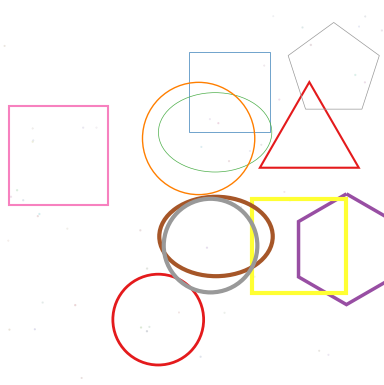[{"shape": "circle", "thickness": 2, "radius": 0.59, "center": [0.411, 0.17]}, {"shape": "triangle", "thickness": 1.5, "radius": 0.74, "center": [0.803, 0.639]}, {"shape": "square", "thickness": 0.5, "radius": 0.52, "center": [0.596, 0.762]}, {"shape": "oval", "thickness": 0.5, "radius": 0.74, "center": [0.559, 0.656]}, {"shape": "hexagon", "thickness": 2.5, "radius": 0.72, "center": [0.9, 0.353]}, {"shape": "circle", "thickness": 1, "radius": 0.73, "center": [0.516, 0.64]}, {"shape": "square", "thickness": 3, "radius": 0.61, "center": [0.776, 0.361]}, {"shape": "oval", "thickness": 3, "radius": 0.74, "center": [0.561, 0.386]}, {"shape": "square", "thickness": 1.5, "radius": 0.64, "center": [0.152, 0.597]}, {"shape": "circle", "thickness": 3, "radius": 0.61, "center": [0.547, 0.362]}, {"shape": "pentagon", "thickness": 0.5, "radius": 0.62, "center": [0.867, 0.817]}]